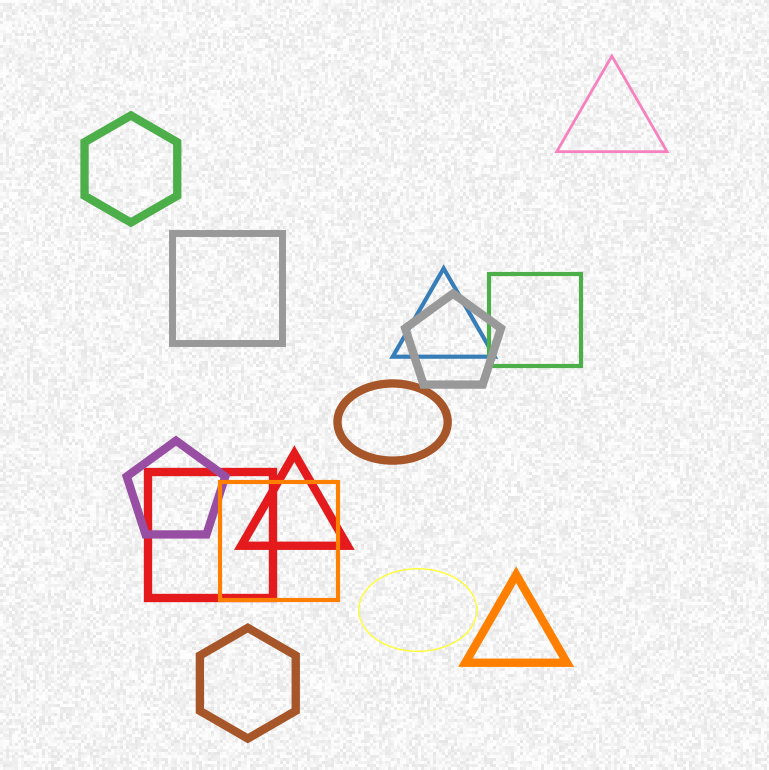[{"shape": "square", "thickness": 3, "radius": 0.41, "center": [0.273, 0.305]}, {"shape": "triangle", "thickness": 3, "radius": 0.4, "center": [0.382, 0.331]}, {"shape": "triangle", "thickness": 1.5, "radius": 0.38, "center": [0.576, 0.575]}, {"shape": "square", "thickness": 1.5, "radius": 0.3, "center": [0.695, 0.584]}, {"shape": "hexagon", "thickness": 3, "radius": 0.35, "center": [0.17, 0.781]}, {"shape": "pentagon", "thickness": 3, "radius": 0.34, "center": [0.229, 0.36]}, {"shape": "square", "thickness": 1.5, "radius": 0.38, "center": [0.362, 0.298]}, {"shape": "triangle", "thickness": 3, "radius": 0.38, "center": [0.67, 0.177]}, {"shape": "oval", "thickness": 0.5, "radius": 0.38, "center": [0.543, 0.208]}, {"shape": "hexagon", "thickness": 3, "radius": 0.36, "center": [0.322, 0.113]}, {"shape": "oval", "thickness": 3, "radius": 0.36, "center": [0.51, 0.452]}, {"shape": "triangle", "thickness": 1, "radius": 0.41, "center": [0.795, 0.844]}, {"shape": "square", "thickness": 2.5, "radius": 0.36, "center": [0.295, 0.626]}, {"shape": "pentagon", "thickness": 3, "radius": 0.33, "center": [0.588, 0.553]}]